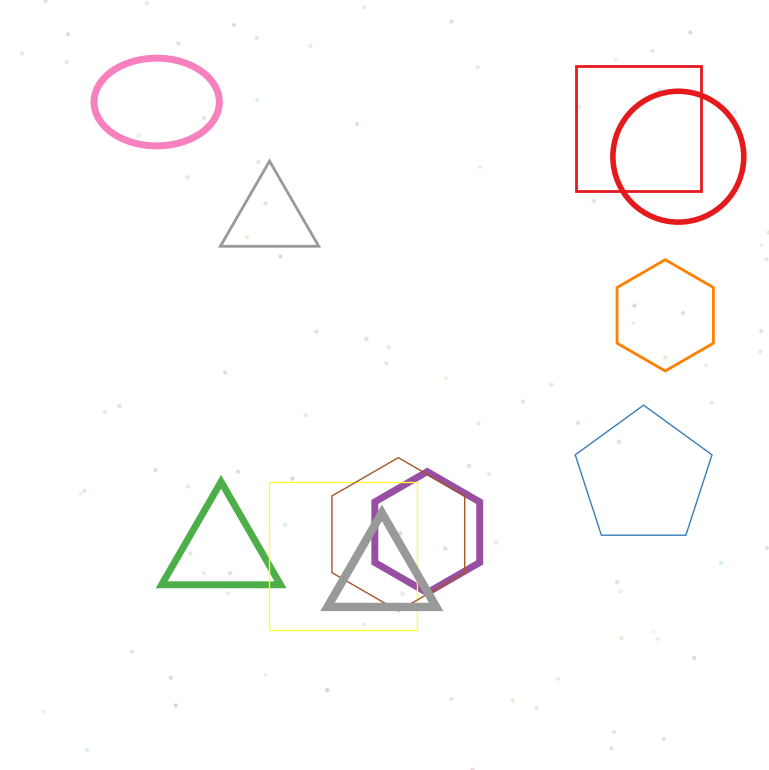[{"shape": "square", "thickness": 1, "radius": 0.41, "center": [0.83, 0.833]}, {"shape": "circle", "thickness": 2, "radius": 0.42, "center": [0.881, 0.797]}, {"shape": "pentagon", "thickness": 0.5, "radius": 0.47, "center": [0.836, 0.38]}, {"shape": "triangle", "thickness": 2.5, "radius": 0.45, "center": [0.287, 0.285]}, {"shape": "hexagon", "thickness": 2.5, "radius": 0.39, "center": [0.555, 0.309]}, {"shape": "hexagon", "thickness": 1, "radius": 0.36, "center": [0.864, 0.59]}, {"shape": "square", "thickness": 0.5, "radius": 0.48, "center": [0.445, 0.278]}, {"shape": "hexagon", "thickness": 0.5, "radius": 0.5, "center": [0.517, 0.306]}, {"shape": "oval", "thickness": 2.5, "radius": 0.41, "center": [0.203, 0.867]}, {"shape": "triangle", "thickness": 1, "radius": 0.37, "center": [0.35, 0.717]}, {"shape": "triangle", "thickness": 3, "radius": 0.41, "center": [0.496, 0.252]}]